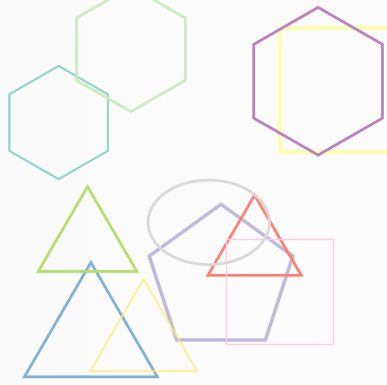[{"shape": "hexagon", "thickness": 1.5, "radius": 0.73, "center": [0.151, 0.682]}, {"shape": "square", "thickness": 3, "radius": 0.8, "center": [0.882, 0.766]}, {"shape": "pentagon", "thickness": 2.5, "radius": 0.97, "center": [0.57, 0.275]}, {"shape": "triangle", "thickness": 2, "radius": 0.69, "center": [0.657, 0.354]}, {"shape": "triangle", "thickness": 2, "radius": 0.99, "center": [0.235, 0.12]}, {"shape": "triangle", "thickness": 2, "radius": 0.73, "center": [0.226, 0.368]}, {"shape": "square", "thickness": 1, "radius": 0.69, "center": [0.722, 0.243]}, {"shape": "oval", "thickness": 2, "radius": 0.78, "center": [0.539, 0.422]}, {"shape": "hexagon", "thickness": 2, "radius": 0.96, "center": [0.821, 0.789]}, {"shape": "hexagon", "thickness": 2, "radius": 0.81, "center": [0.338, 0.872]}, {"shape": "triangle", "thickness": 1, "radius": 0.8, "center": [0.371, 0.116]}]